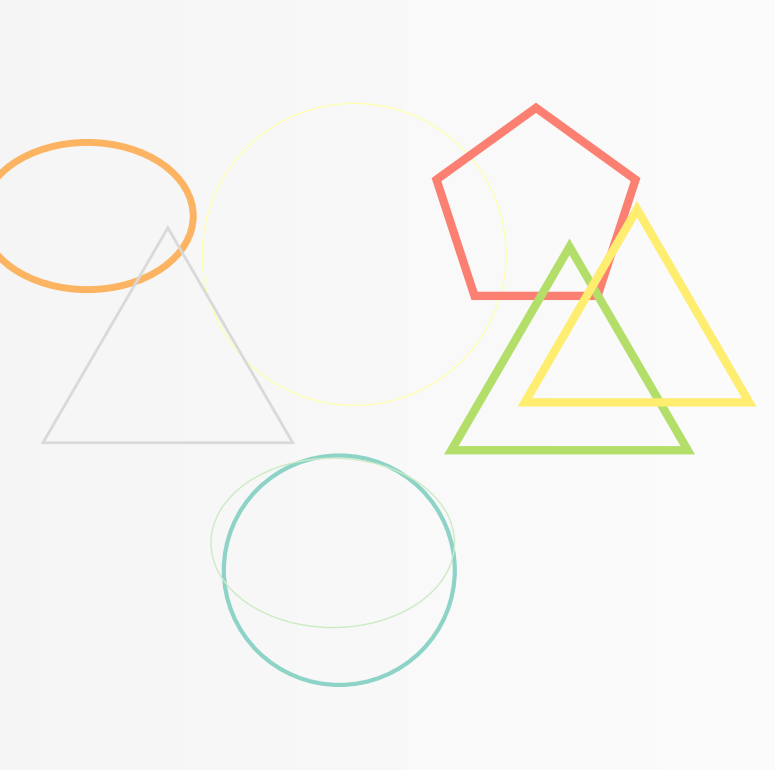[{"shape": "circle", "thickness": 1.5, "radius": 0.74, "center": [0.438, 0.259]}, {"shape": "circle", "thickness": 0.5, "radius": 0.98, "center": [0.457, 0.67]}, {"shape": "pentagon", "thickness": 3, "radius": 0.68, "center": [0.692, 0.725]}, {"shape": "oval", "thickness": 2.5, "radius": 0.68, "center": [0.113, 0.719]}, {"shape": "triangle", "thickness": 3, "radius": 0.88, "center": [0.735, 0.503]}, {"shape": "triangle", "thickness": 1, "radius": 0.93, "center": [0.217, 0.518]}, {"shape": "oval", "thickness": 0.5, "radius": 0.79, "center": [0.429, 0.295]}, {"shape": "triangle", "thickness": 3, "radius": 0.84, "center": [0.822, 0.561]}]